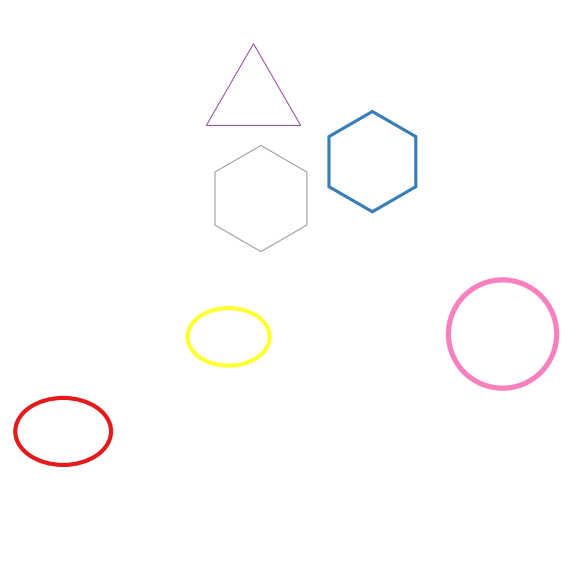[{"shape": "oval", "thickness": 2, "radius": 0.41, "center": [0.109, 0.252]}, {"shape": "hexagon", "thickness": 1.5, "radius": 0.43, "center": [0.645, 0.719]}, {"shape": "triangle", "thickness": 0.5, "radius": 0.47, "center": [0.439, 0.829]}, {"shape": "oval", "thickness": 2, "radius": 0.36, "center": [0.396, 0.416]}, {"shape": "circle", "thickness": 2.5, "radius": 0.47, "center": [0.87, 0.421]}, {"shape": "hexagon", "thickness": 0.5, "radius": 0.46, "center": [0.452, 0.655]}]